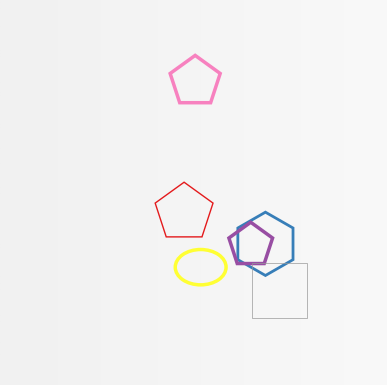[{"shape": "pentagon", "thickness": 1, "radius": 0.39, "center": [0.475, 0.448]}, {"shape": "hexagon", "thickness": 2, "radius": 0.41, "center": [0.685, 0.367]}, {"shape": "pentagon", "thickness": 2.5, "radius": 0.3, "center": [0.647, 0.363]}, {"shape": "oval", "thickness": 2.5, "radius": 0.33, "center": [0.518, 0.306]}, {"shape": "pentagon", "thickness": 2.5, "radius": 0.34, "center": [0.504, 0.788]}, {"shape": "square", "thickness": 0.5, "radius": 0.36, "center": [0.721, 0.245]}]